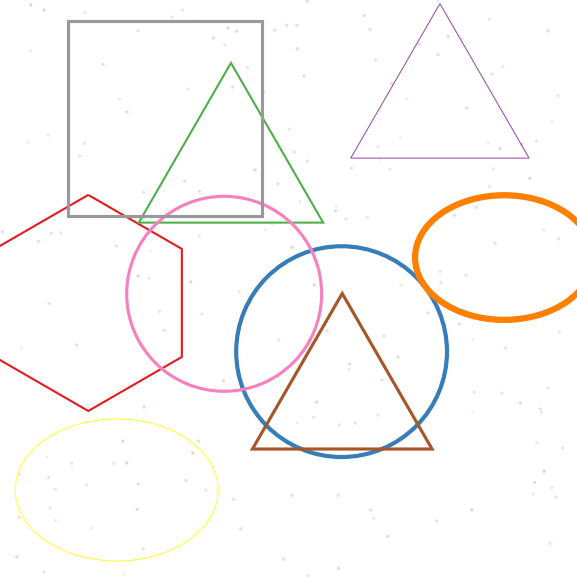[{"shape": "hexagon", "thickness": 1, "radius": 0.94, "center": [0.153, 0.475]}, {"shape": "circle", "thickness": 2, "radius": 0.91, "center": [0.591, 0.39]}, {"shape": "triangle", "thickness": 1, "radius": 0.92, "center": [0.4, 0.706]}, {"shape": "triangle", "thickness": 0.5, "radius": 0.89, "center": [0.762, 0.814]}, {"shape": "oval", "thickness": 3, "radius": 0.77, "center": [0.873, 0.553]}, {"shape": "oval", "thickness": 0.5, "radius": 0.88, "center": [0.202, 0.151]}, {"shape": "triangle", "thickness": 1.5, "radius": 0.9, "center": [0.593, 0.311]}, {"shape": "circle", "thickness": 1.5, "radius": 0.84, "center": [0.388, 0.49]}, {"shape": "square", "thickness": 1.5, "radius": 0.84, "center": [0.286, 0.794]}]